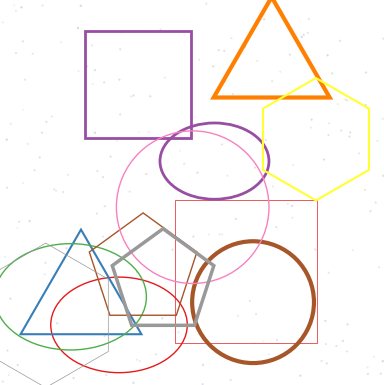[{"shape": "square", "thickness": 0.5, "radius": 0.92, "center": [0.638, 0.295]}, {"shape": "oval", "thickness": 1, "radius": 0.89, "center": [0.309, 0.156]}, {"shape": "triangle", "thickness": 1.5, "radius": 0.91, "center": [0.21, 0.222]}, {"shape": "oval", "thickness": 1, "radius": 0.99, "center": [0.183, 0.229]}, {"shape": "square", "thickness": 2, "radius": 0.69, "center": [0.358, 0.781]}, {"shape": "oval", "thickness": 2, "radius": 0.71, "center": [0.557, 0.582]}, {"shape": "triangle", "thickness": 3, "radius": 0.87, "center": [0.706, 0.834]}, {"shape": "hexagon", "thickness": 1.5, "radius": 0.79, "center": [0.821, 0.638]}, {"shape": "circle", "thickness": 3, "radius": 0.79, "center": [0.657, 0.215]}, {"shape": "pentagon", "thickness": 1, "radius": 0.73, "center": [0.372, 0.3]}, {"shape": "circle", "thickness": 1, "radius": 0.99, "center": [0.5, 0.462]}, {"shape": "hexagon", "thickness": 0.5, "radius": 0.94, "center": [0.119, 0.181]}, {"shape": "pentagon", "thickness": 2.5, "radius": 0.69, "center": [0.424, 0.267]}]